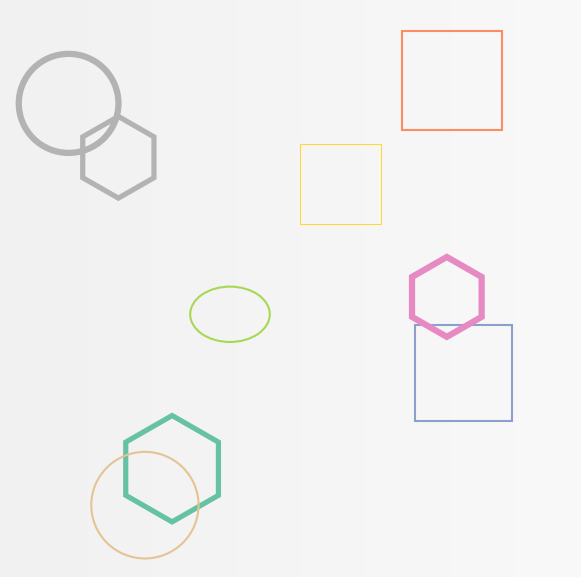[{"shape": "hexagon", "thickness": 2.5, "radius": 0.46, "center": [0.296, 0.188]}, {"shape": "square", "thickness": 1, "radius": 0.43, "center": [0.778, 0.86]}, {"shape": "square", "thickness": 1, "radius": 0.42, "center": [0.797, 0.353]}, {"shape": "hexagon", "thickness": 3, "radius": 0.35, "center": [0.769, 0.485]}, {"shape": "oval", "thickness": 1, "radius": 0.34, "center": [0.396, 0.455]}, {"shape": "square", "thickness": 0.5, "radius": 0.35, "center": [0.586, 0.681]}, {"shape": "circle", "thickness": 1, "radius": 0.46, "center": [0.249, 0.124]}, {"shape": "hexagon", "thickness": 2.5, "radius": 0.35, "center": [0.204, 0.727]}, {"shape": "circle", "thickness": 3, "radius": 0.43, "center": [0.118, 0.82]}]